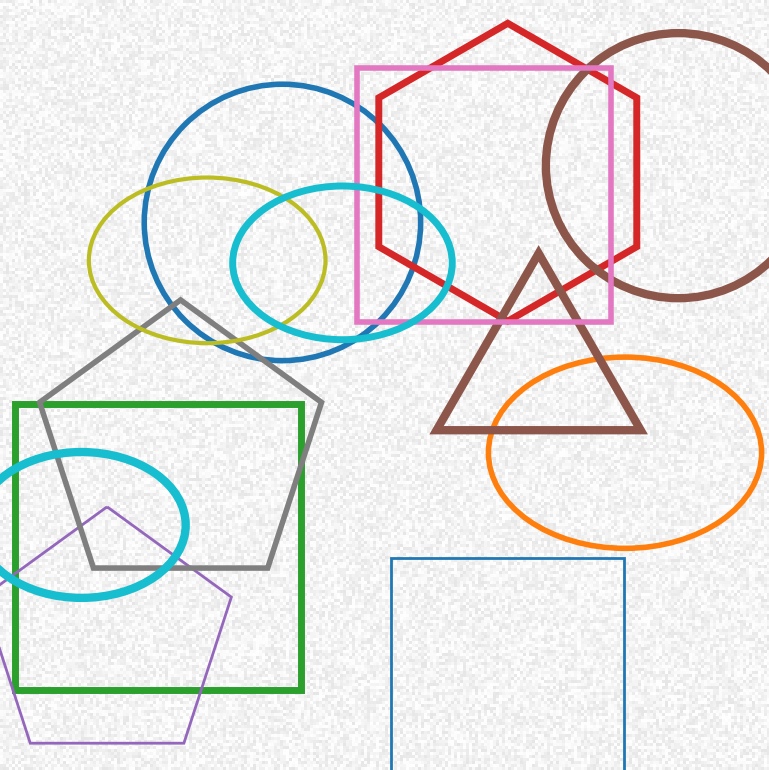[{"shape": "square", "thickness": 1, "radius": 0.75, "center": [0.659, 0.125]}, {"shape": "circle", "thickness": 2, "radius": 0.9, "center": [0.367, 0.711]}, {"shape": "oval", "thickness": 2, "radius": 0.89, "center": [0.812, 0.412]}, {"shape": "square", "thickness": 2.5, "radius": 0.93, "center": [0.205, 0.289]}, {"shape": "hexagon", "thickness": 2.5, "radius": 0.97, "center": [0.659, 0.776]}, {"shape": "pentagon", "thickness": 1, "radius": 0.85, "center": [0.139, 0.172]}, {"shape": "circle", "thickness": 3, "radius": 0.86, "center": [0.881, 0.785]}, {"shape": "triangle", "thickness": 3, "radius": 0.77, "center": [0.7, 0.518]}, {"shape": "square", "thickness": 2, "radius": 0.83, "center": [0.628, 0.747]}, {"shape": "pentagon", "thickness": 2, "radius": 0.96, "center": [0.235, 0.418]}, {"shape": "oval", "thickness": 1.5, "radius": 0.77, "center": [0.269, 0.662]}, {"shape": "oval", "thickness": 2.5, "radius": 0.71, "center": [0.445, 0.659]}, {"shape": "oval", "thickness": 3, "radius": 0.68, "center": [0.106, 0.318]}]